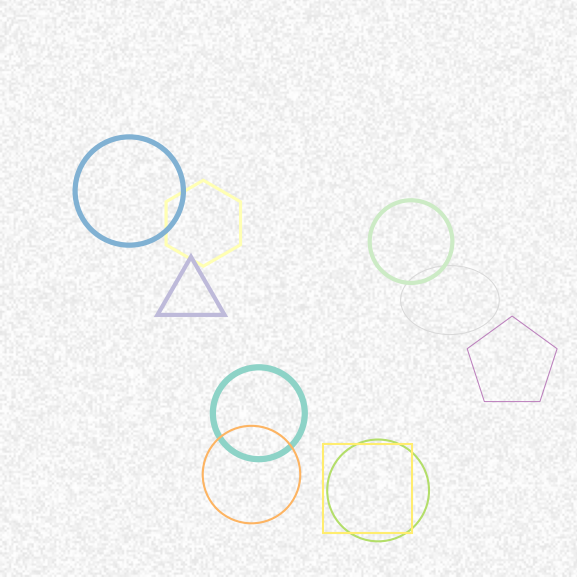[{"shape": "circle", "thickness": 3, "radius": 0.4, "center": [0.448, 0.284]}, {"shape": "hexagon", "thickness": 1.5, "radius": 0.37, "center": [0.352, 0.613]}, {"shape": "triangle", "thickness": 2, "radius": 0.34, "center": [0.331, 0.487]}, {"shape": "circle", "thickness": 2.5, "radius": 0.47, "center": [0.224, 0.668]}, {"shape": "circle", "thickness": 1, "radius": 0.42, "center": [0.435, 0.177]}, {"shape": "circle", "thickness": 1, "radius": 0.44, "center": [0.655, 0.15]}, {"shape": "oval", "thickness": 0.5, "radius": 0.43, "center": [0.779, 0.48]}, {"shape": "pentagon", "thickness": 0.5, "radius": 0.41, "center": [0.887, 0.37]}, {"shape": "circle", "thickness": 2, "radius": 0.36, "center": [0.712, 0.581]}, {"shape": "square", "thickness": 1, "radius": 0.38, "center": [0.637, 0.153]}]